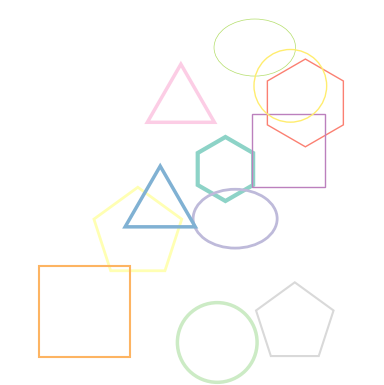[{"shape": "hexagon", "thickness": 3, "radius": 0.42, "center": [0.586, 0.561]}, {"shape": "pentagon", "thickness": 2, "radius": 0.6, "center": [0.358, 0.394]}, {"shape": "oval", "thickness": 2, "radius": 0.55, "center": [0.611, 0.432]}, {"shape": "hexagon", "thickness": 1, "radius": 0.57, "center": [0.793, 0.733]}, {"shape": "triangle", "thickness": 2.5, "radius": 0.53, "center": [0.416, 0.463]}, {"shape": "square", "thickness": 1.5, "radius": 0.59, "center": [0.219, 0.192]}, {"shape": "oval", "thickness": 0.5, "radius": 0.53, "center": [0.662, 0.876]}, {"shape": "triangle", "thickness": 2.5, "radius": 0.5, "center": [0.47, 0.733]}, {"shape": "pentagon", "thickness": 1.5, "radius": 0.53, "center": [0.766, 0.161]}, {"shape": "square", "thickness": 1, "radius": 0.47, "center": [0.75, 0.608]}, {"shape": "circle", "thickness": 2.5, "radius": 0.52, "center": [0.564, 0.11]}, {"shape": "circle", "thickness": 1, "radius": 0.47, "center": [0.754, 0.777]}]